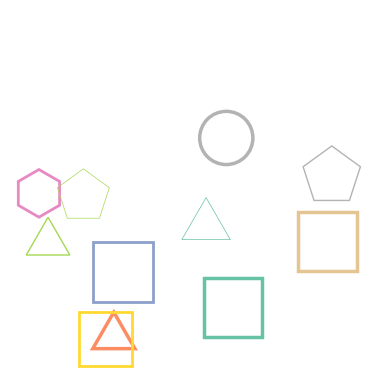[{"shape": "triangle", "thickness": 0.5, "radius": 0.36, "center": [0.535, 0.414]}, {"shape": "square", "thickness": 2.5, "radius": 0.38, "center": [0.605, 0.202]}, {"shape": "triangle", "thickness": 2.5, "radius": 0.32, "center": [0.296, 0.126]}, {"shape": "square", "thickness": 2, "radius": 0.39, "center": [0.319, 0.295]}, {"shape": "hexagon", "thickness": 2, "radius": 0.31, "center": [0.101, 0.498]}, {"shape": "triangle", "thickness": 1, "radius": 0.33, "center": [0.125, 0.37]}, {"shape": "pentagon", "thickness": 0.5, "radius": 0.35, "center": [0.217, 0.491]}, {"shape": "square", "thickness": 2, "radius": 0.35, "center": [0.274, 0.12]}, {"shape": "square", "thickness": 2.5, "radius": 0.38, "center": [0.851, 0.372]}, {"shape": "circle", "thickness": 2.5, "radius": 0.35, "center": [0.588, 0.642]}, {"shape": "pentagon", "thickness": 1, "radius": 0.39, "center": [0.862, 0.543]}]